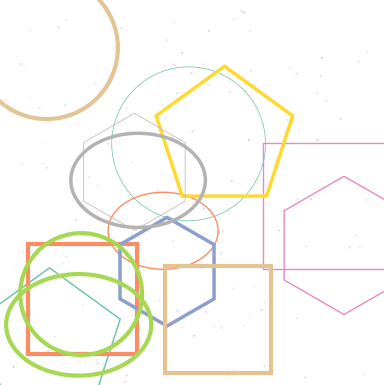[{"shape": "pentagon", "thickness": 1, "radius": 0.97, "center": [0.129, 0.111]}, {"shape": "circle", "thickness": 0.5, "radius": 1.0, "center": [0.49, 0.627]}, {"shape": "square", "thickness": 3, "radius": 0.71, "center": [0.215, 0.223]}, {"shape": "oval", "thickness": 1, "radius": 0.71, "center": [0.424, 0.401]}, {"shape": "hexagon", "thickness": 2.5, "radius": 0.71, "center": [0.434, 0.294]}, {"shape": "square", "thickness": 1, "radius": 0.82, "center": [0.847, 0.464]}, {"shape": "hexagon", "thickness": 1, "radius": 0.9, "center": [0.894, 0.363]}, {"shape": "oval", "thickness": 3, "radius": 0.94, "center": [0.204, 0.156]}, {"shape": "circle", "thickness": 3, "radius": 0.79, "center": [0.211, 0.236]}, {"shape": "pentagon", "thickness": 2.5, "radius": 0.93, "center": [0.583, 0.642]}, {"shape": "square", "thickness": 3, "radius": 0.69, "center": [0.565, 0.17]}, {"shape": "circle", "thickness": 3, "radius": 0.92, "center": [0.121, 0.876]}, {"shape": "hexagon", "thickness": 0.5, "radius": 0.76, "center": [0.349, 0.554]}, {"shape": "oval", "thickness": 2.5, "radius": 0.87, "center": [0.359, 0.532]}]